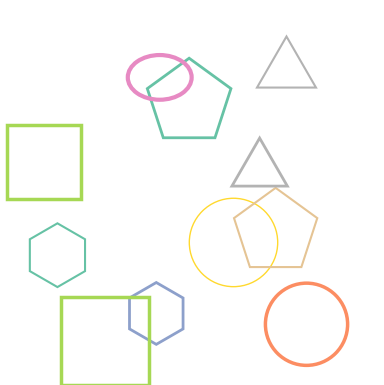[{"shape": "hexagon", "thickness": 1.5, "radius": 0.41, "center": [0.149, 0.337]}, {"shape": "pentagon", "thickness": 2, "radius": 0.57, "center": [0.491, 0.735]}, {"shape": "circle", "thickness": 2.5, "radius": 0.53, "center": [0.796, 0.158]}, {"shape": "hexagon", "thickness": 2, "radius": 0.4, "center": [0.406, 0.186]}, {"shape": "oval", "thickness": 3, "radius": 0.41, "center": [0.415, 0.799]}, {"shape": "square", "thickness": 2.5, "radius": 0.48, "center": [0.115, 0.579]}, {"shape": "square", "thickness": 2.5, "radius": 0.57, "center": [0.273, 0.113]}, {"shape": "circle", "thickness": 1, "radius": 0.57, "center": [0.606, 0.37]}, {"shape": "pentagon", "thickness": 1.5, "radius": 0.57, "center": [0.716, 0.398]}, {"shape": "triangle", "thickness": 2, "radius": 0.42, "center": [0.674, 0.558]}, {"shape": "triangle", "thickness": 1.5, "radius": 0.44, "center": [0.744, 0.817]}]